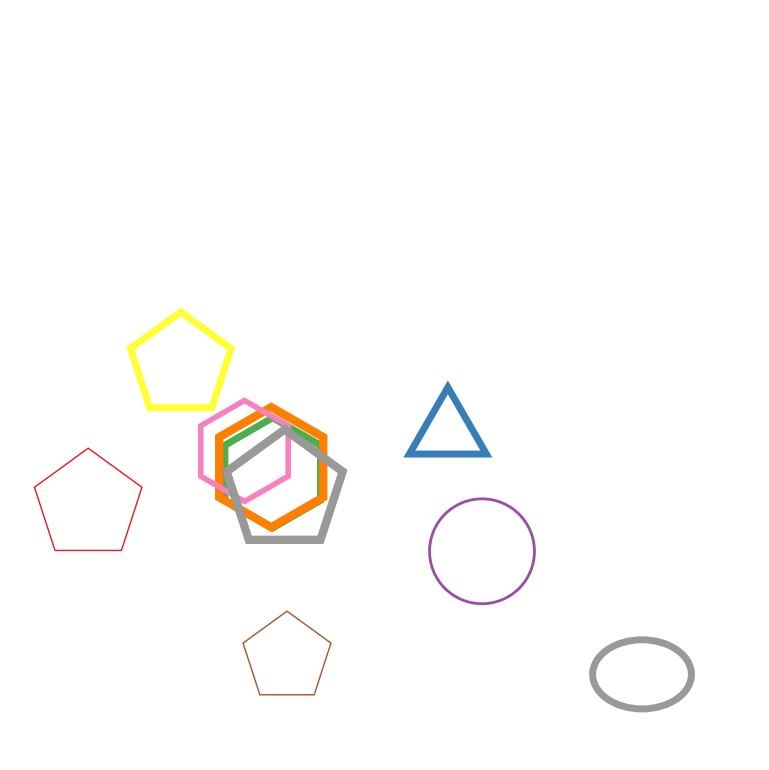[{"shape": "pentagon", "thickness": 0.5, "radius": 0.37, "center": [0.115, 0.345]}, {"shape": "triangle", "thickness": 2.5, "radius": 0.29, "center": [0.582, 0.439]}, {"shape": "hexagon", "thickness": 2.5, "radius": 0.36, "center": [0.354, 0.386]}, {"shape": "circle", "thickness": 1, "radius": 0.34, "center": [0.626, 0.284]}, {"shape": "hexagon", "thickness": 3, "radius": 0.39, "center": [0.352, 0.393]}, {"shape": "pentagon", "thickness": 2.5, "radius": 0.34, "center": [0.235, 0.526]}, {"shape": "pentagon", "thickness": 0.5, "radius": 0.3, "center": [0.373, 0.146]}, {"shape": "hexagon", "thickness": 2, "radius": 0.33, "center": [0.317, 0.414]}, {"shape": "oval", "thickness": 2.5, "radius": 0.32, "center": [0.834, 0.124]}, {"shape": "pentagon", "thickness": 3, "radius": 0.4, "center": [0.37, 0.363]}]